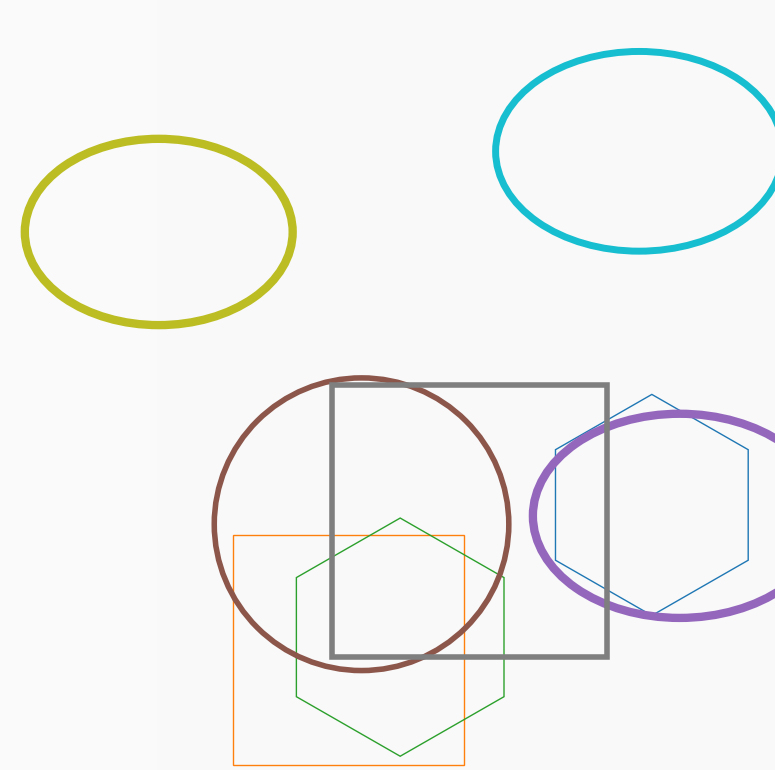[{"shape": "hexagon", "thickness": 0.5, "radius": 0.72, "center": [0.841, 0.344]}, {"shape": "square", "thickness": 0.5, "radius": 0.74, "center": [0.449, 0.156]}, {"shape": "hexagon", "thickness": 0.5, "radius": 0.77, "center": [0.516, 0.173]}, {"shape": "oval", "thickness": 3, "radius": 0.95, "center": [0.877, 0.33]}, {"shape": "circle", "thickness": 2, "radius": 0.95, "center": [0.466, 0.319]}, {"shape": "square", "thickness": 2, "radius": 0.88, "center": [0.606, 0.323]}, {"shape": "oval", "thickness": 3, "radius": 0.86, "center": [0.205, 0.699]}, {"shape": "oval", "thickness": 2.5, "radius": 0.93, "center": [0.825, 0.803]}]